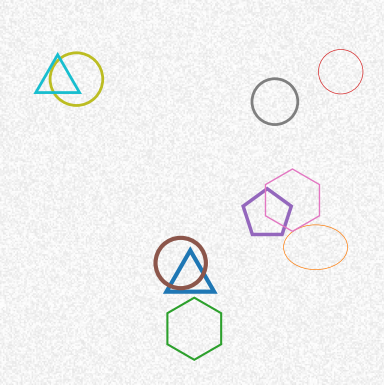[{"shape": "triangle", "thickness": 3, "radius": 0.36, "center": [0.494, 0.278]}, {"shape": "oval", "thickness": 0.5, "radius": 0.42, "center": [0.82, 0.358]}, {"shape": "hexagon", "thickness": 1.5, "radius": 0.4, "center": [0.505, 0.146]}, {"shape": "circle", "thickness": 0.5, "radius": 0.29, "center": [0.885, 0.814]}, {"shape": "pentagon", "thickness": 2.5, "radius": 0.33, "center": [0.694, 0.444]}, {"shape": "circle", "thickness": 3, "radius": 0.33, "center": [0.469, 0.317]}, {"shape": "hexagon", "thickness": 1, "radius": 0.4, "center": [0.76, 0.48]}, {"shape": "circle", "thickness": 2, "radius": 0.3, "center": [0.714, 0.736]}, {"shape": "circle", "thickness": 2, "radius": 0.34, "center": [0.198, 0.794]}, {"shape": "triangle", "thickness": 2, "radius": 0.33, "center": [0.15, 0.792]}]